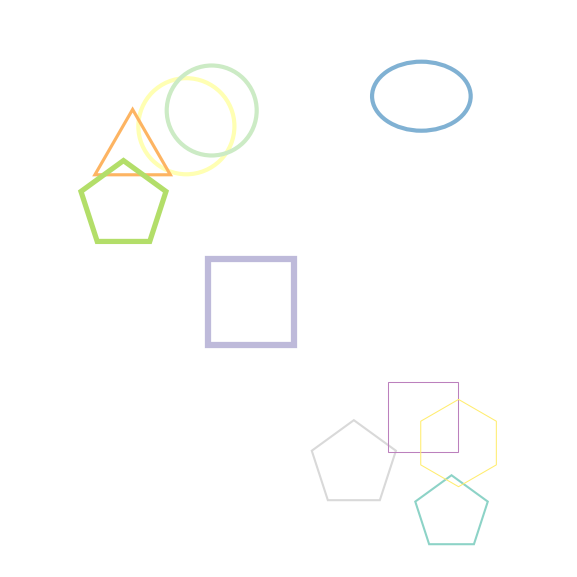[{"shape": "pentagon", "thickness": 1, "radius": 0.33, "center": [0.782, 0.11]}, {"shape": "circle", "thickness": 2, "radius": 0.42, "center": [0.323, 0.781]}, {"shape": "square", "thickness": 3, "radius": 0.37, "center": [0.434, 0.476]}, {"shape": "oval", "thickness": 2, "radius": 0.43, "center": [0.73, 0.833]}, {"shape": "triangle", "thickness": 1.5, "radius": 0.38, "center": [0.23, 0.734]}, {"shape": "pentagon", "thickness": 2.5, "radius": 0.39, "center": [0.214, 0.644]}, {"shape": "pentagon", "thickness": 1, "radius": 0.38, "center": [0.613, 0.195]}, {"shape": "square", "thickness": 0.5, "radius": 0.3, "center": [0.732, 0.277]}, {"shape": "circle", "thickness": 2, "radius": 0.39, "center": [0.367, 0.808]}, {"shape": "hexagon", "thickness": 0.5, "radius": 0.38, "center": [0.794, 0.232]}]